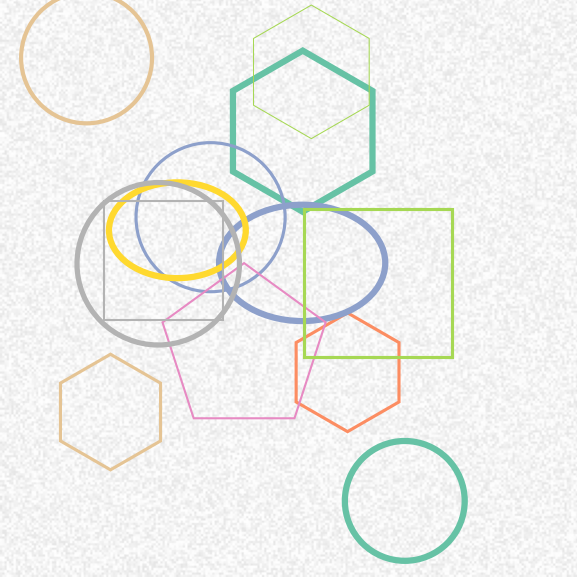[{"shape": "circle", "thickness": 3, "radius": 0.52, "center": [0.701, 0.132]}, {"shape": "hexagon", "thickness": 3, "radius": 0.7, "center": [0.524, 0.772]}, {"shape": "hexagon", "thickness": 1.5, "radius": 0.51, "center": [0.602, 0.355]}, {"shape": "oval", "thickness": 3, "radius": 0.72, "center": [0.523, 0.544]}, {"shape": "circle", "thickness": 1.5, "radius": 0.65, "center": [0.365, 0.623]}, {"shape": "pentagon", "thickness": 1, "radius": 0.74, "center": [0.423, 0.395]}, {"shape": "hexagon", "thickness": 0.5, "radius": 0.58, "center": [0.539, 0.875]}, {"shape": "square", "thickness": 1.5, "radius": 0.64, "center": [0.654, 0.509]}, {"shape": "oval", "thickness": 3, "radius": 0.59, "center": [0.307, 0.6]}, {"shape": "hexagon", "thickness": 1.5, "radius": 0.5, "center": [0.191, 0.286]}, {"shape": "circle", "thickness": 2, "radius": 0.57, "center": [0.15, 0.899]}, {"shape": "square", "thickness": 1, "radius": 0.51, "center": [0.283, 0.548]}, {"shape": "circle", "thickness": 2.5, "radius": 0.7, "center": [0.274, 0.542]}]